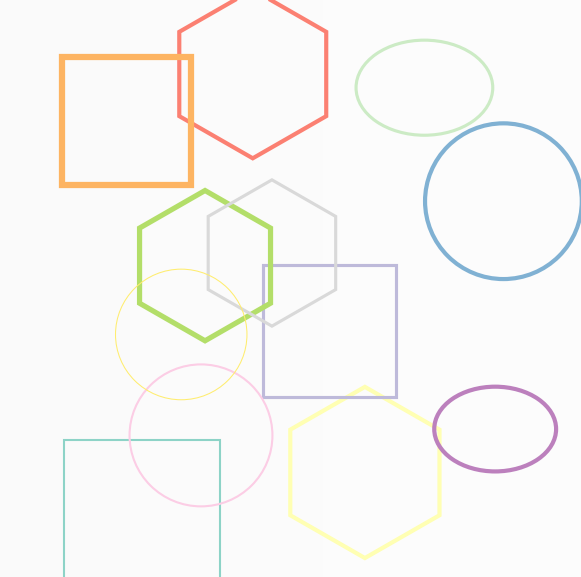[{"shape": "square", "thickness": 1, "radius": 0.67, "center": [0.245, 0.104]}, {"shape": "hexagon", "thickness": 2, "radius": 0.74, "center": [0.628, 0.181]}, {"shape": "square", "thickness": 1.5, "radius": 0.57, "center": [0.567, 0.426]}, {"shape": "hexagon", "thickness": 2, "radius": 0.73, "center": [0.435, 0.871]}, {"shape": "circle", "thickness": 2, "radius": 0.67, "center": [0.866, 0.651]}, {"shape": "square", "thickness": 3, "radius": 0.56, "center": [0.218, 0.79]}, {"shape": "hexagon", "thickness": 2.5, "radius": 0.65, "center": [0.353, 0.539]}, {"shape": "circle", "thickness": 1, "radius": 0.61, "center": [0.346, 0.245]}, {"shape": "hexagon", "thickness": 1.5, "radius": 0.63, "center": [0.468, 0.561]}, {"shape": "oval", "thickness": 2, "radius": 0.52, "center": [0.852, 0.256]}, {"shape": "oval", "thickness": 1.5, "radius": 0.59, "center": [0.73, 0.847]}, {"shape": "circle", "thickness": 0.5, "radius": 0.57, "center": [0.312, 0.42]}]